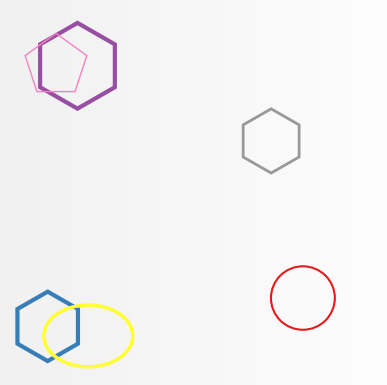[{"shape": "circle", "thickness": 1.5, "radius": 0.41, "center": [0.782, 0.226]}, {"shape": "hexagon", "thickness": 3, "radius": 0.45, "center": [0.123, 0.152]}, {"shape": "hexagon", "thickness": 3, "radius": 0.56, "center": [0.2, 0.829]}, {"shape": "oval", "thickness": 2.5, "radius": 0.57, "center": [0.228, 0.127]}, {"shape": "pentagon", "thickness": 1, "radius": 0.42, "center": [0.144, 0.83]}, {"shape": "hexagon", "thickness": 2, "radius": 0.42, "center": [0.7, 0.634]}]